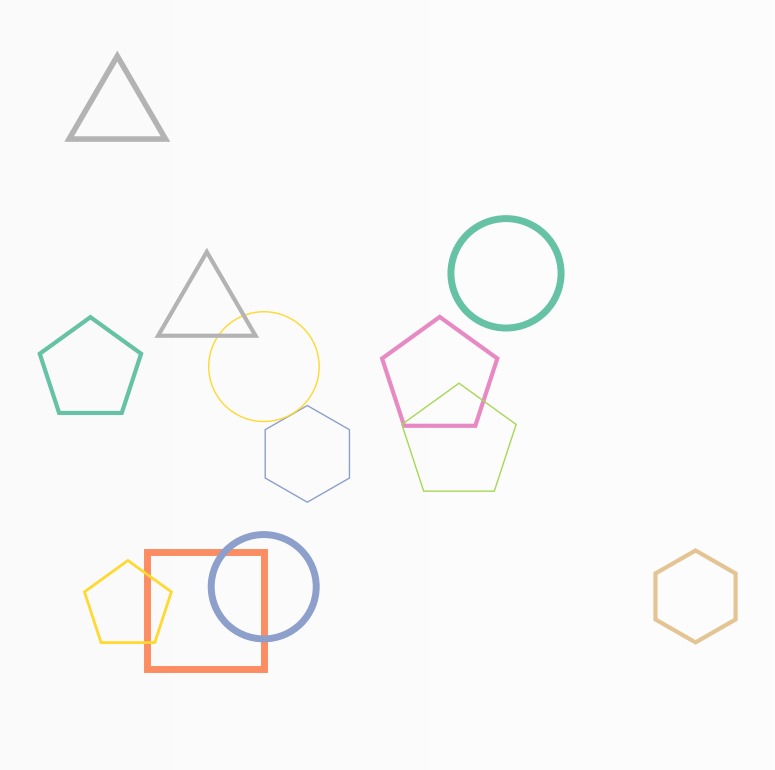[{"shape": "circle", "thickness": 2.5, "radius": 0.36, "center": [0.653, 0.645]}, {"shape": "pentagon", "thickness": 1.5, "radius": 0.34, "center": [0.117, 0.519]}, {"shape": "square", "thickness": 2.5, "radius": 0.38, "center": [0.265, 0.207]}, {"shape": "circle", "thickness": 2.5, "radius": 0.34, "center": [0.34, 0.238]}, {"shape": "hexagon", "thickness": 0.5, "radius": 0.31, "center": [0.397, 0.411]}, {"shape": "pentagon", "thickness": 1.5, "radius": 0.39, "center": [0.567, 0.51]}, {"shape": "pentagon", "thickness": 0.5, "radius": 0.39, "center": [0.592, 0.425]}, {"shape": "circle", "thickness": 0.5, "radius": 0.36, "center": [0.341, 0.524]}, {"shape": "pentagon", "thickness": 1, "radius": 0.29, "center": [0.165, 0.213]}, {"shape": "hexagon", "thickness": 1.5, "radius": 0.3, "center": [0.897, 0.225]}, {"shape": "triangle", "thickness": 1.5, "radius": 0.36, "center": [0.267, 0.6]}, {"shape": "triangle", "thickness": 2, "radius": 0.36, "center": [0.151, 0.855]}]